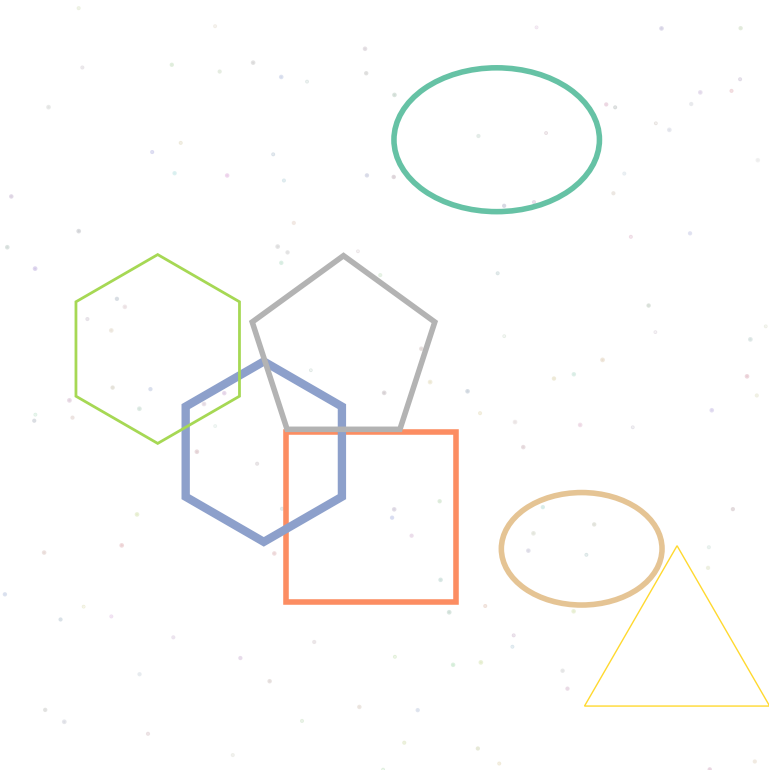[{"shape": "oval", "thickness": 2, "radius": 0.67, "center": [0.645, 0.819]}, {"shape": "square", "thickness": 2, "radius": 0.55, "center": [0.482, 0.328]}, {"shape": "hexagon", "thickness": 3, "radius": 0.59, "center": [0.343, 0.413]}, {"shape": "hexagon", "thickness": 1, "radius": 0.61, "center": [0.205, 0.547]}, {"shape": "triangle", "thickness": 0.5, "radius": 0.69, "center": [0.879, 0.152]}, {"shape": "oval", "thickness": 2, "radius": 0.52, "center": [0.755, 0.287]}, {"shape": "pentagon", "thickness": 2, "radius": 0.62, "center": [0.446, 0.543]}]